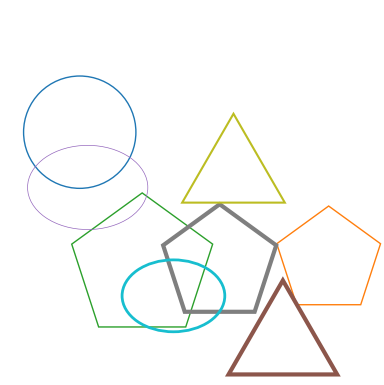[{"shape": "circle", "thickness": 1, "radius": 0.73, "center": [0.207, 0.657]}, {"shape": "pentagon", "thickness": 1, "radius": 0.71, "center": [0.854, 0.323]}, {"shape": "pentagon", "thickness": 1, "radius": 0.96, "center": [0.369, 0.306]}, {"shape": "oval", "thickness": 0.5, "radius": 0.78, "center": [0.228, 0.513]}, {"shape": "triangle", "thickness": 3, "radius": 0.81, "center": [0.735, 0.109]}, {"shape": "pentagon", "thickness": 3, "radius": 0.77, "center": [0.571, 0.315]}, {"shape": "triangle", "thickness": 1.5, "radius": 0.77, "center": [0.606, 0.551]}, {"shape": "oval", "thickness": 2, "radius": 0.67, "center": [0.451, 0.232]}]